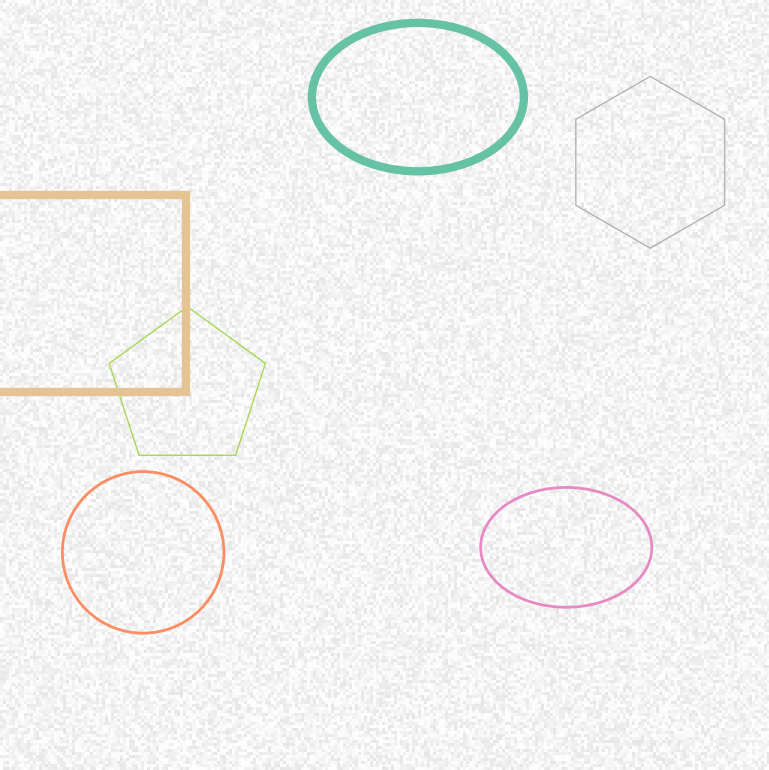[{"shape": "oval", "thickness": 3, "radius": 0.69, "center": [0.543, 0.874]}, {"shape": "circle", "thickness": 1, "radius": 0.52, "center": [0.186, 0.283]}, {"shape": "oval", "thickness": 1, "radius": 0.56, "center": [0.735, 0.289]}, {"shape": "pentagon", "thickness": 0.5, "radius": 0.53, "center": [0.243, 0.495]}, {"shape": "square", "thickness": 3, "radius": 0.64, "center": [0.113, 0.619]}, {"shape": "hexagon", "thickness": 0.5, "radius": 0.56, "center": [0.844, 0.789]}]